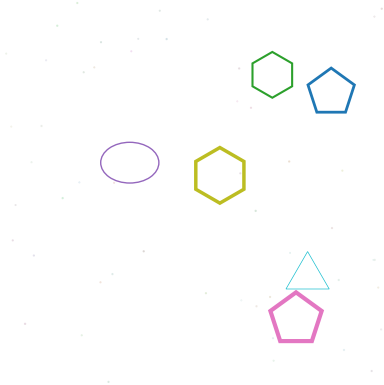[{"shape": "pentagon", "thickness": 2, "radius": 0.32, "center": [0.86, 0.76]}, {"shape": "hexagon", "thickness": 1.5, "radius": 0.3, "center": [0.707, 0.806]}, {"shape": "oval", "thickness": 1, "radius": 0.38, "center": [0.337, 0.577]}, {"shape": "pentagon", "thickness": 3, "radius": 0.35, "center": [0.769, 0.171]}, {"shape": "hexagon", "thickness": 2.5, "radius": 0.36, "center": [0.571, 0.545]}, {"shape": "triangle", "thickness": 0.5, "radius": 0.32, "center": [0.799, 0.282]}]